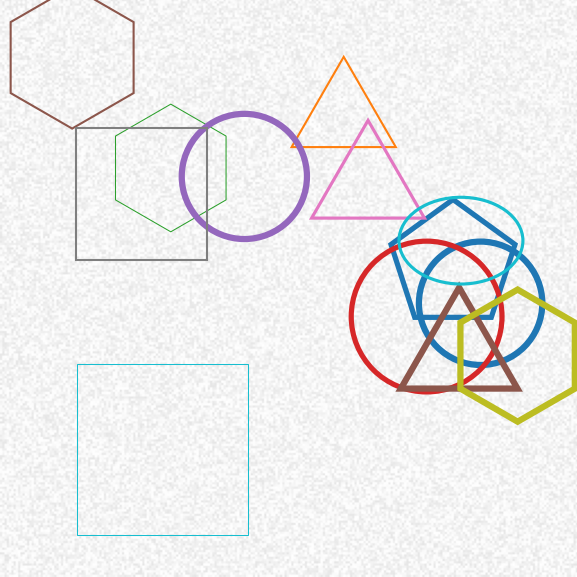[{"shape": "circle", "thickness": 3, "radius": 0.53, "center": [0.832, 0.474]}, {"shape": "pentagon", "thickness": 2.5, "radius": 0.56, "center": [0.784, 0.541]}, {"shape": "triangle", "thickness": 1, "radius": 0.52, "center": [0.595, 0.797]}, {"shape": "hexagon", "thickness": 0.5, "radius": 0.55, "center": [0.296, 0.708]}, {"shape": "circle", "thickness": 2.5, "radius": 0.65, "center": [0.739, 0.451]}, {"shape": "circle", "thickness": 3, "radius": 0.54, "center": [0.423, 0.694]}, {"shape": "triangle", "thickness": 3, "radius": 0.58, "center": [0.795, 0.385]}, {"shape": "hexagon", "thickness": 1, "radius": 0.61, "center": [0.125, 0.899]}, {"shape": "triangle", "thickness": 1.5, "radius": 0.56, "center": [0.637, 0.678]}, {"shape": "square", "thickness": 1, "radius": 0.57, "center": [0.245, 0.663]}, {"shape": "hexagon", "thickness": 3, "radius": 0.57, "center": [0.896, 0.383]}, {"shape": "oval", "thickness": 1.5, "radius": 0.54, "center": [0.798, 0.582]}, {"shape": "square", "thickness": 0.5, "radius": 0.74, "center": [0.282, 0.221]}]